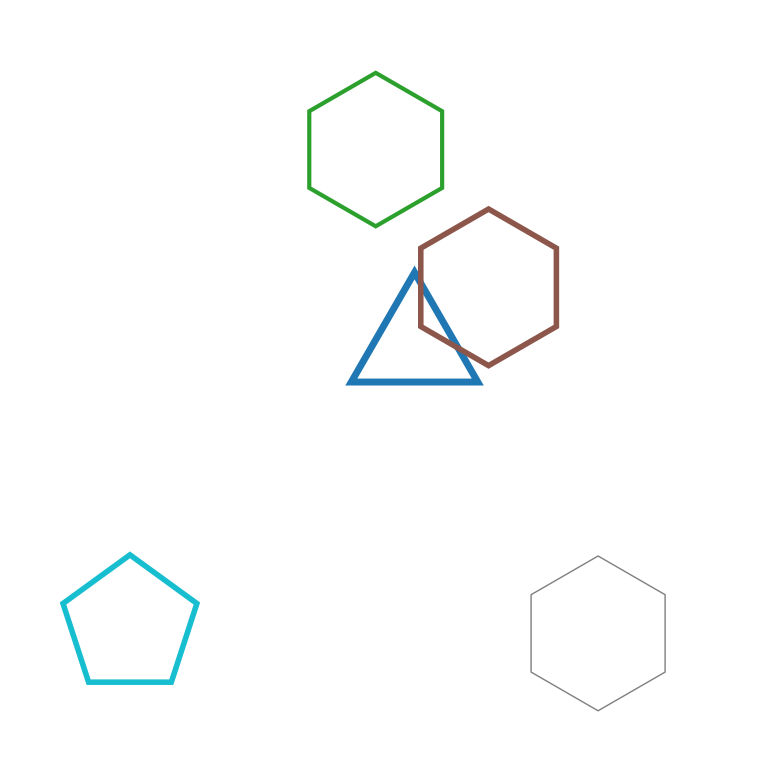[{"shape": "triangle", "thickness": 2.5, "radius": 0.47, "center": [0.538, 0.551]}, {"shape": "hexagon", "thickness": 1.5, "radius": 0.5, "center": [0.488, 0.806]}, {"shape": "hexagon", "thickness": 2, "radius": 0.51, "center": [0.635, 0.627]}, {"shape": "hexagon", "thickness": 0.5, "radius": 0.5, "center": [0.777, 0.177]}, {"shape": "pentagon", "thickness": 2, "radius": 0.46, "center": [0.169, 0.188]}]